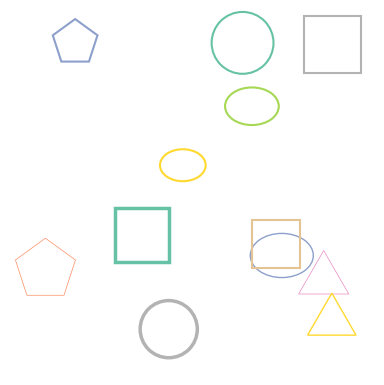[{"shape": "square", "thickness": 2.5, "radius": 0.35, "center": [0.368, 0.39]}, {"shape": "circle", "thickness": 1.5, "radius": 0.4, "center": [0.63, 0.889]}, {"shape": "pentagon", "thickness": 0.5, "radius": 0.41, "center": [0.118, 0.299]}, {"shape": "pentagon", "thickness": 1.5, "radius": 0.31, "center": [0.195, 0.889]}, {"shape": "oval", "thickness": 1, "radius": 0.41, "center": [0.732, 0.336]}, {"shape": "triangle", "thickness": 0.5, "radius": 0.38, "center": [0.841, 0.274]}, {"shape": "oval", "thickness": 1.5, "radius": 0.35, "center": [0.654, 0.724]}, {"shape": "triangle", "thickness": 1, "radius": 0.36, "center": [0.862, 0.166]}, {"shape": "oval", "thickness": 1.5, "radius": 0.3, "center": [0.475, 0.571]}, {"shape": "square", "thickness": 1.5, "radius": 0.31, "center": [0.717, 0.367]}, {"shape": "square", "thickness": 1.5, "radius": 0.37, "center": [0.864, 0.884]}, {"shape": "circle", "thickness": 2.5, "radius": 0.37, "center": [0.438, 0.145]}]